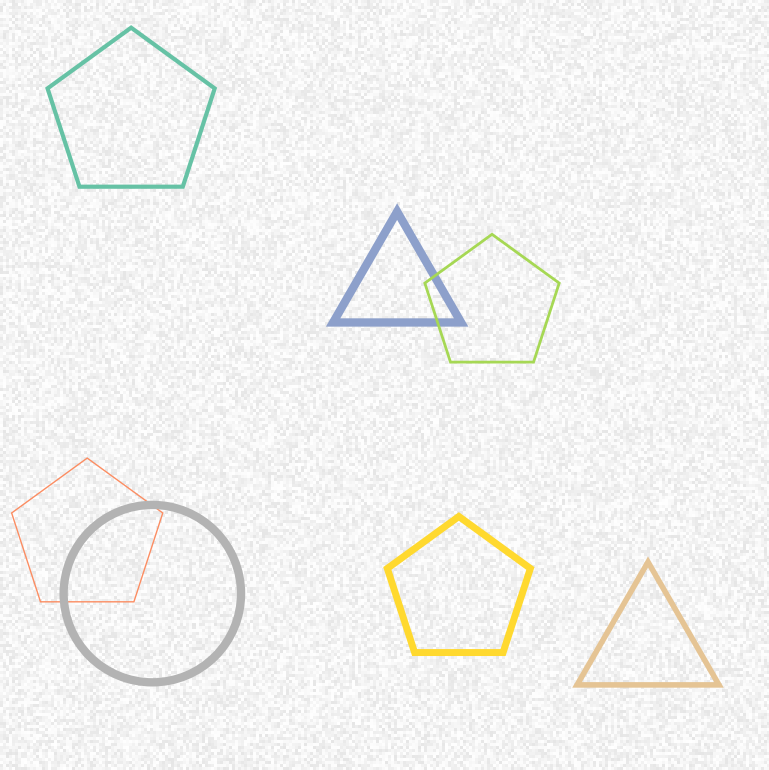[{"shape": "pentagon", "thickness": 1.5, "radius": 0.57, "center": [0.17, 0.85]}, {"shape": "pentagon", "thickness": 0.5, "radius": 0.52, "center": [0.113, 0.302]}, {"shape": "triangle", "thickness": 3, "radius": 0.48, "center": [0.516, 0.629]}, {"shape": "pentagon", "thickness": 1, "radius": 0.46, "center": [0.639, 0.604]}, {"shape": "pentagon", "thickness": 2.5, "radius": 0.49, "center": [0.596, 0.232]}, {"shape": "triangle", "thickness": 2, "radius": 0.53, "center": [0.842, 0.164]}, {"shape": "circle", "thickness": 3, "radius": 0.58, "center": [0.198, 0.229]}]